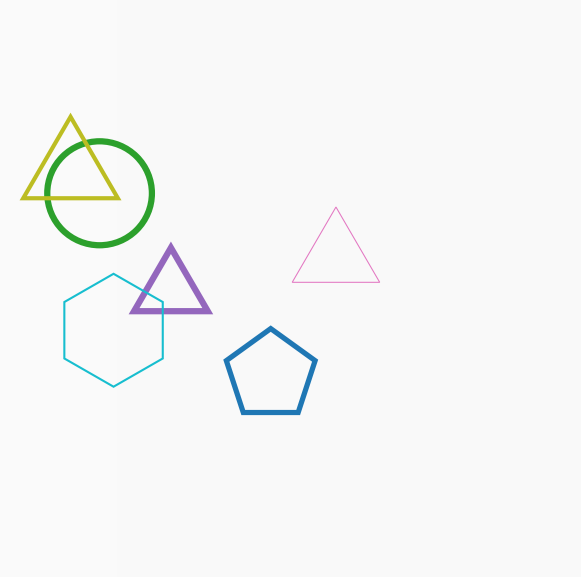[{"shape": "pentagon", "thickness": 2.5, "radius": 0.4, "center": [0.466, 0.35]}, {"shape": "circle", "thickness": 3, "radius": 0.45, "center": [0.171, 0.664]}, {"shape": "triangle", "thickness": 3, "radius": 0.37, "center": [0.294, 0.497]}, {"shape": "triangle", "thickness": 0.5, "radius": 0.43, "center": [0.578, 0.554]}, {"shape": "triangle", "thickness": 2, "radius": 0.47, "center": [0.121, 0.703]}, {"shape": "hexagon", "thickness": 1, "radius": 0.49, "center": [0.195, 0.427]}]